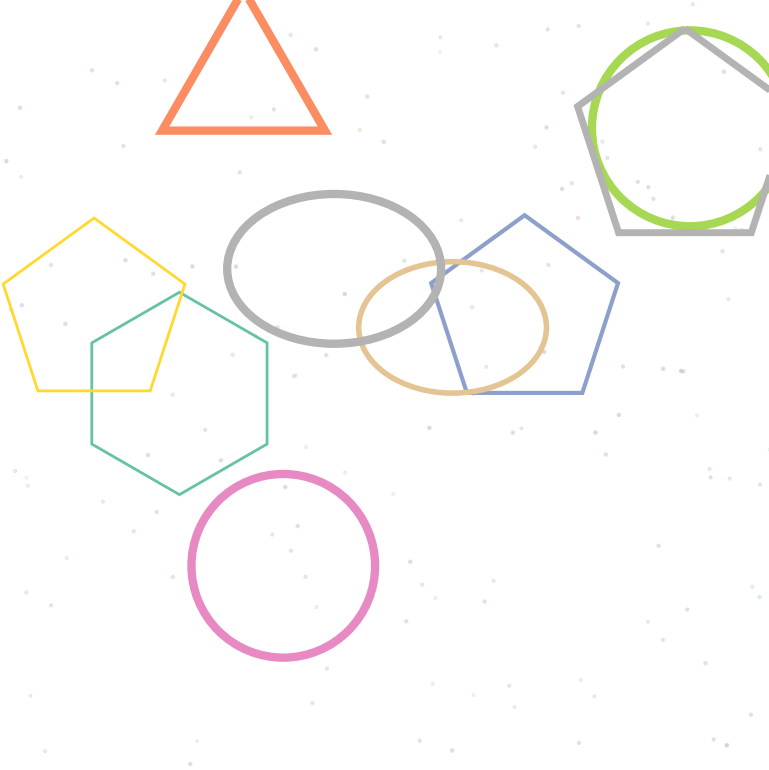[{"shape": "hexagon", "thickness": 1, "radius": 0.66, "center": [0.233, 0.489]}, {"shape": "triangle", "thickness": 3, "radius": 0.61, "center": [0.316, 0.891]}, {"shape": "pentagon", "thickness": 1.5, "radius": 0.64, "center": [0.681, 0.593]}, {"shape": "circle", "thickness": 3, "radius": 0.6, "center": [0.368, 0.265]}, {"shape": "circle", "thickness": 3, "radius": 0.64, "center": [0.896, 0.833]}, {"shape": "pentagon", "thickness": 1, "radius": 0.62, "center": [0.122, 0.593]}, {"shape": "oval", "thickness": 2, "radius": 0.61, "center": [0.588, 0.575]}, {"shape": "oval", "thickness": 3, "radius": 0.69, "center": [0.434, 0.651]}, {"shape": "pentagon", "thickness": 2.5, "radius": 0.73, "center": [0.89, 0.816]}]